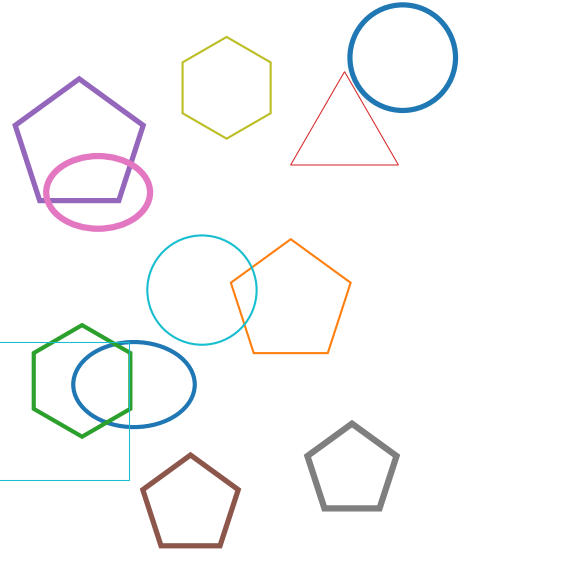[{"shape": "circle", "thickness": 2.5, "radius": 0.46, "center": [0.697, 0.899]}, {"shape": "oval", "thickness": 2, "radius": 0.53, "center": [0.232, 0.333]}, {"shape": "pentagon", "thickness": 1, "radius": 0.55, "center": [0.503, 0.476]}, {"shape": "hexagon", "thickness": 2, "radius": 0.48, "center": [0.142, 0.34]}, {"shape": "triangle", "thickness": 0.5, "radius": 0.54, "center": [0.597, 0.767]}, {"shape": "pentagon", "thickness": 2.5, "radius": 0.58, "center": [0.137, 0.746]}, {"shape": "pentagon", "thickness": 2.5, "radius": 0.43, "center": [0.33, 0.124]}, {"shape": "oval", "thickness": 3, "radius": 0.45, "center": [0.17, 0.666]}, {"shape": "pentagon", "thickness": 3, "radius": 0.41, "center": [0.61, 0.184]}, {"shape": "hexagon", "thickness": 1, "radius": 0.44, "center": [0.392, 0.847]}, {"shape": "circle", "thickness": 1, "radius": 0.47, "center": [0.35, 0.497]}, {"shape": "square", "thickness": 0.5, "radius": 0.59, "center": [0.104, 0.288]}]